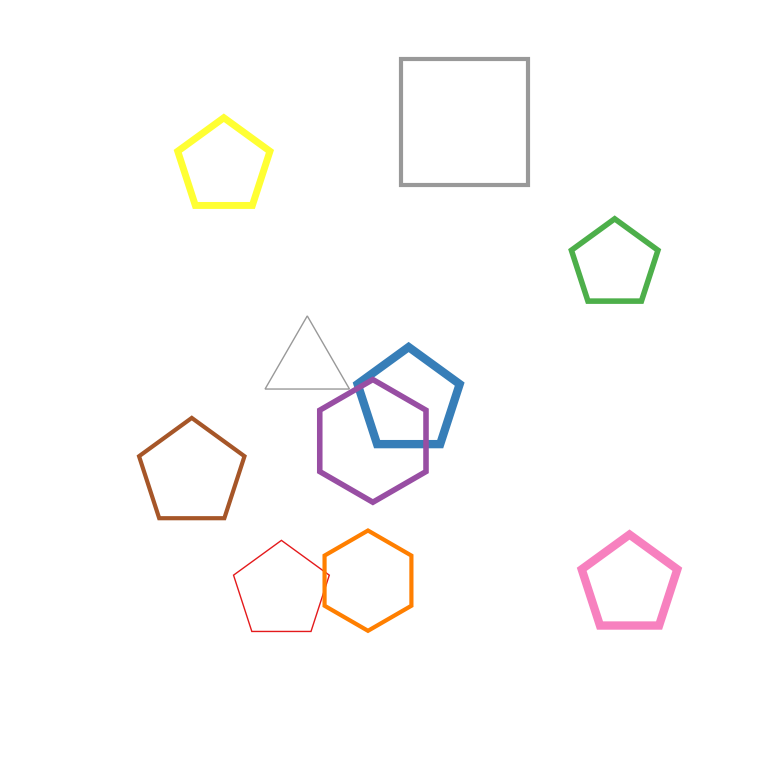[{"shape": "pentagon", "thickness": 0.5, "radius": 0.33, "center": [0.365, 0.233]}, {"shape": "pentagon", "thickness": 3, "radius": 0.35, "center": [0.531, 0.48]}, {"shape": "pentagon", "thickness": 2, "radius": 0.3, "center": [0.798, 0.657]}, {"shape": "hexagon", "thickness": 2, "radius": 0.4, "center": [0.484, 0.427]}, {"shape": "hexagon", "thickness": 1.5, "radius": 0.33, "center": [0.478, 0.246]}, {"shape": "pentagon", "thickness": 2.5, "radius": 0.31, "center": [0.291, 0.784]}, {"shape": "pentagon", "thickness": 1.5, "radius": 0.36, "center": [0.249, 0.385]}, {"shape": "pentagon", "thickness": 3, "radius": 0.33, "center": [0.818, 0.24]}, {"shape": "square", "thickness": 1.5, "radius": 0.41, "center": [0.603, 0.841]}, {"shape": "triangle", "thickness": 0.5, "radius": 0.32, "center": [0.399, 0.526]}]